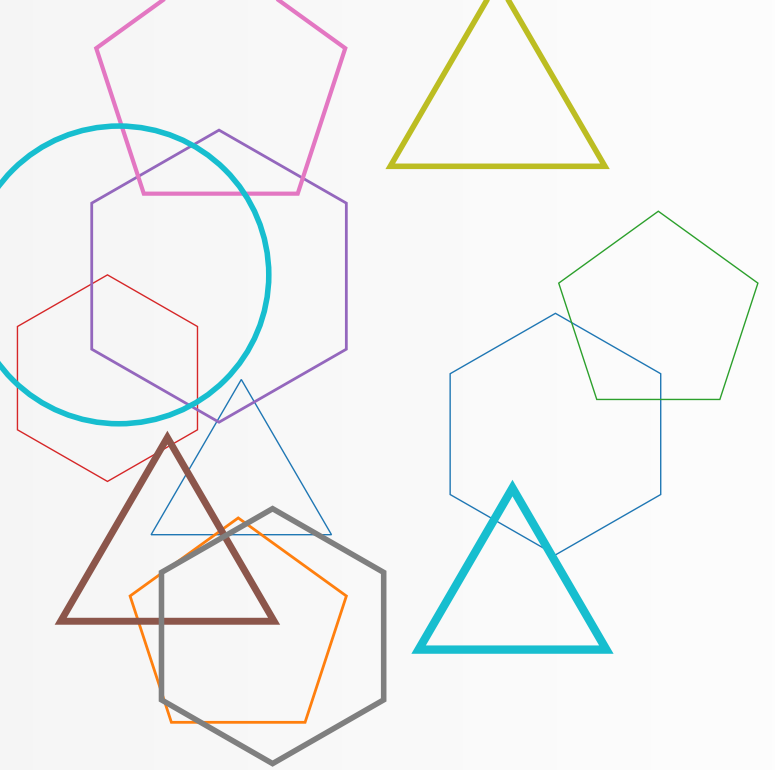[{"shape": "hexagon", "thickness": 0.5, "radius": 0.78, "center": [0.717, 0.436]}, {"shape": "triangle", "thickness": 0.5, "radius": 0.67, "center": [0.311, 0.373]}, {"shape": "pentagon", "thickness": 1, "radius": 0.73, "center": [0.307, 0.181]}, {"shape": "pentagon", "thickness": 0.5, "radius": 0.68, "center": [0.849, 0.591]}, {"shape": "hexagon", "thickness": 0.5, "radius": 0.67, "center": [0.139, 0.509]}, {"shape": "hexagon", "thickness": 1, "radius": 0.95, "center": [0.283, 0.641]}, {"shape": "triangle", "thickness": 2.5, "radius": 0.79, "center": [0.216, 0.273]}, {"shape": "pentagon", "thickness": 1.5, "radius": 0.84, "center": [0.285, 0.885]}, {"shape": "hexagon", "thickness": 2, "radius": 0.83, "center": [0.352, 0.174]}, {"shape": "triangle", "thickness": 2, "radius": 0.8, "center": [0.642, 0.864]}, {"shape": "triangle", "thickness": 3, "radius": 0.7, "center": [0.661, 0.226]}, {"shape": "circle", "thickness": 2, "radius": 0.97, "center": [0.154, 0.643]}]